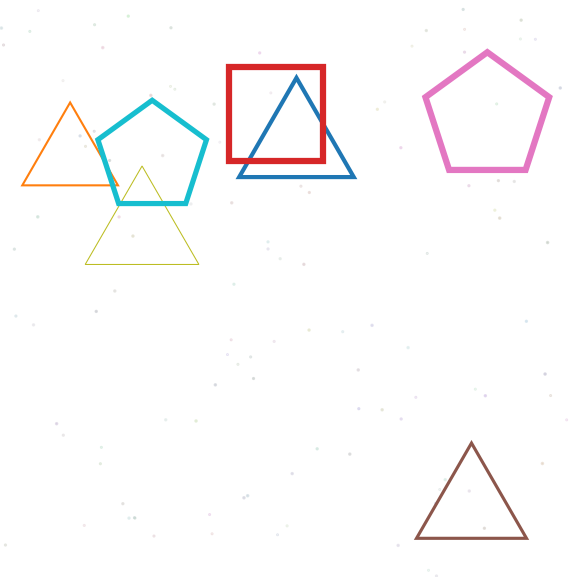[{"shape": "triangle", "thickness": 2, "radius": 0.57, "center": [0.513, 0.75]}, {"shape": "triangle", "thickness": 1, "radius": 0.48, "center": [0.121, 0.726]}, {"shape": "square", "thickness": 3, "radius": 0.41, "center": [0.477, 0.802]}, {"shape": "triangle", "thickness": 1.5, "radius": 0.55, "center": [0.816, 0.122]}, {"shape": "pentagon", "thickness": 3, "radius": 0.56, "center": [0.844, 0.796]}, {"shape": "triangle", "thickness": 0.5, "radius": 0.57, "center": [0.246, 0.598]}, {"shape": "pentagon", "thickness": 2.5, "radius": 0.49, "center": [0.264, 0.727]}]